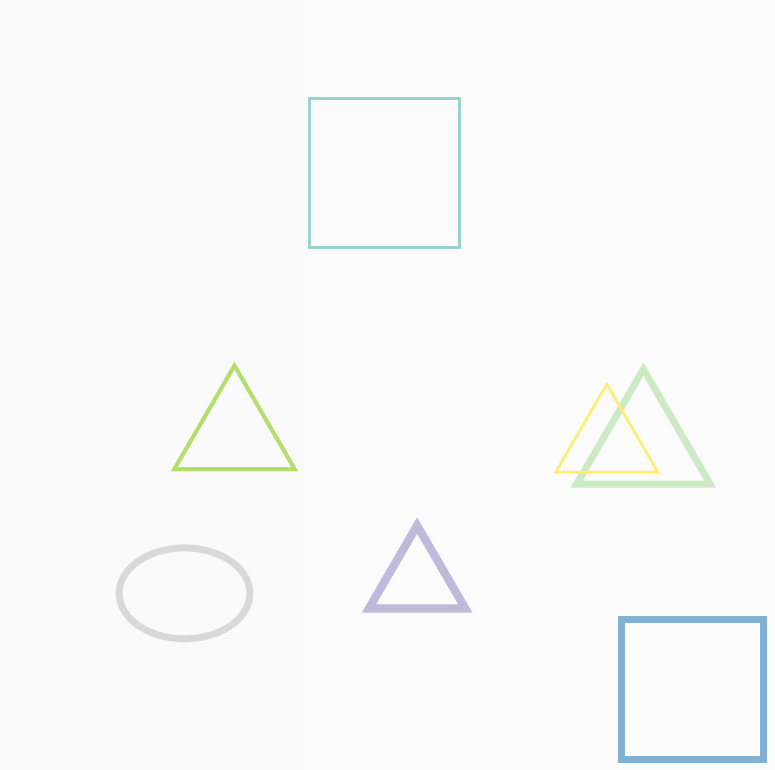[{"shape": "square", "thickness": 1, "radius": 0.48, "center": [0.495, 0.776]}, {"shape": "triangle", "thickness": 3, "radius": 0.36, "center": [0.538, 0.246]}, {"shape": "square", "thickness": 2.5, "radius": 0.46, "center": [0.893, 0.105]}, {"shape": "triangle", "thickness": 1.5, "radius": 0.45, "center": [0.303, 0.436]}, {"shape": "oval", "thickness": 2.5, "radius": 0.42, "center": [0.238, 0.229]}, {"shape": "triangle", "thickness": 2.5, "radius": 0.5, "center": [0.83, 0.421]}, {"shape": "triangle", "thickness": 1, "radius": 0.38, "center": [0.783, 0.425]}]